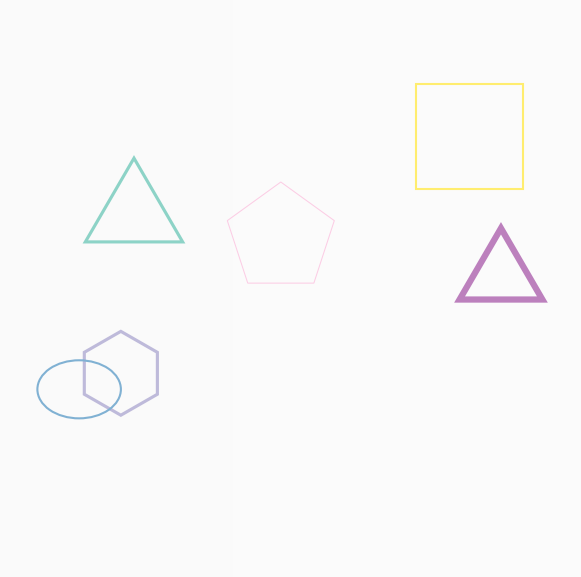[{"shape": "triangle", "thickness": 1.5, "radius": 0.48, "center": [0.231, 0.629]}, {"shape": "hexagon", "thickness": 1.5, "radius": 0.36, "center": [0.208, 0.353]}, {"shape": "oval", "thickness": 1, "radius": 0.36, "center": [0.136, 0.325]}, {"shape": "pentagon", "thickness": 0.5, "radius": 0.48, "center": [0.483, 0.587]}, {"shape": "triangle", "thickness": 3, "radius": 0.41, "center": [0.862, 0.522]}, {"shape": "square", "thickness": 1, "radius": 0.46, "center": [0.808, 0.762]}]